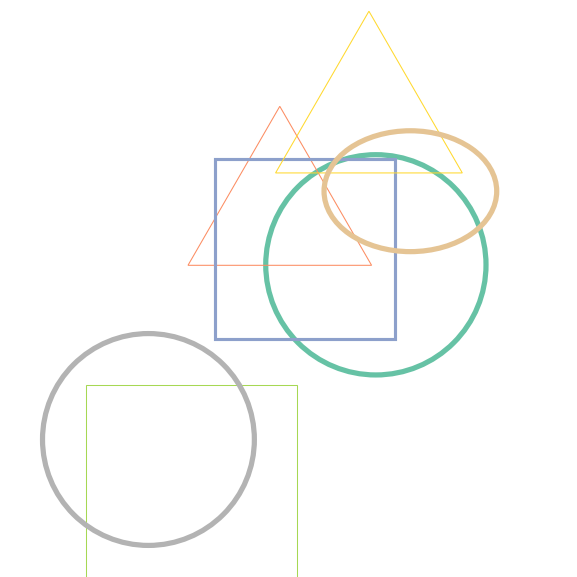[{"shape": "circle", "thickness": 2.5, "radius": 0.95, "center": [0.651, 0.541]}, {"shape": "triangle", "thickness": 0.5, "radius": 0.92, "center": [0.484, 0.632]}, {"shape": "square", "thickness": 1.5, "radius": 0.78, "center": [0.528, 0.568]}, {"shape": "square", "thickness": 0.5, "radius": 0.92, "center": [0.332, 0.148]}, {"shape": "triangle", "thickness": 0.5, "radius": 0.93, "center": [0.639, 0.793]}, {"shape": "oval", "thickness": 2.5, "radius": 0.75, "center": [0.711, 0.668]}, {"shape": "circle", "thickness": 2.5, "radius": 0.92, "center": [0.257, 0.238]}]